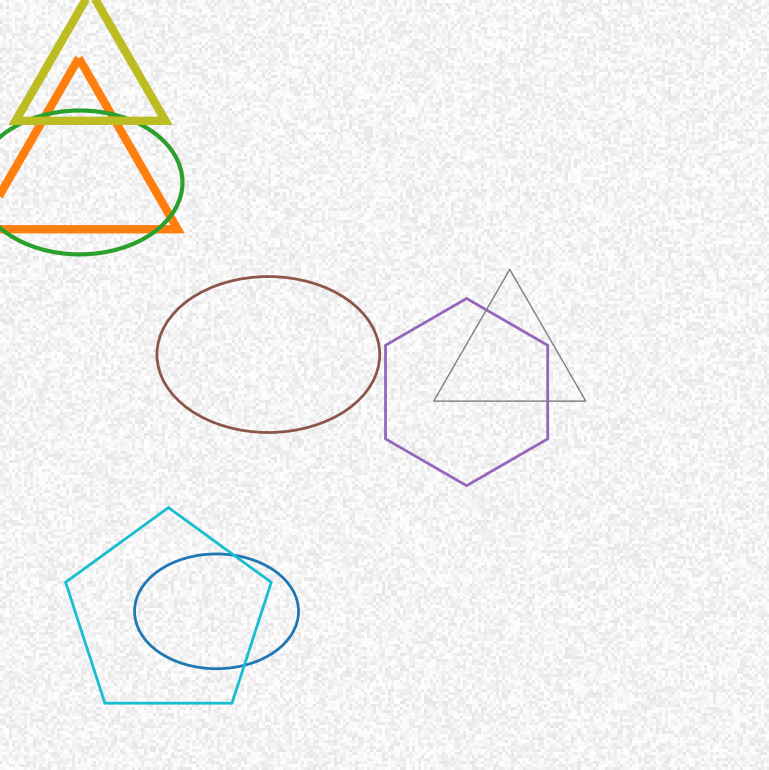[{"shape": "oval", "thickness": 1, "radius": 0.53, "center": [0.281, 0.206]}, {"shape": "triangle", "thickness": 3, "radius": 0.74, "center": [0.102, 0.776]}, {"shape": "oval", "thickness": 1.5, "radius": 0.67, "center": [0.103, 0.763]}, {"shape": "hexagon", "thickness": 1, "radius": 0.61, "center": [0.606, 0.491]}, {"shape": "oval", "thickness": 1, "radius": 0.72, "center": [0.348, 0.54]}, {"shape": "triangle", "thickness": 0.5, "radius": 0.57, "center": [0.662, 0.536]}, {"shape": "triangle", "thickness": 3, "radius": 0.56, "center": [0.118, 0.899]}, {"shape": "pentagon", "thickness": 1, "radius": 0.7, "center": [0.219, 0.2]}]